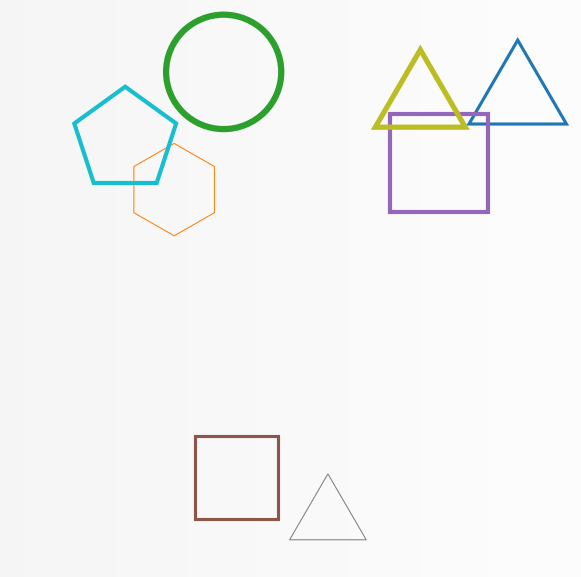[{"shape": "triangle", "thickness": 1.5, "radius": 0.48, "center": [0.891, 0.833]}, {"shape": "hexagon", "thickness": 0.5, "radius": 0.4, "center": [0.3, 0.671]}, {"shape": "circle", "thickness": 3, "radius": 0.5, "center": [0.385, 0.875]}, {"shape": "square", "thickness": 2, "radius": 0.42, "center": [0.755, 0.716]}, {"shape": "square", "thickness": 1.5, "radius": 0.36, "center": [0.407, 0.172]}, {"shape": "triangle", "thickness": 0.5, "radius": 0.38, "center": [0.564, 0.102]}, {"shape": "triangle", "thickness": 2.5, "radius": 0.45, "center": [0.723, 0.824]}, {"shape": "pentagon", "thickness": 2, "radius": 0.46, "center": [0.215, 0.757]}]